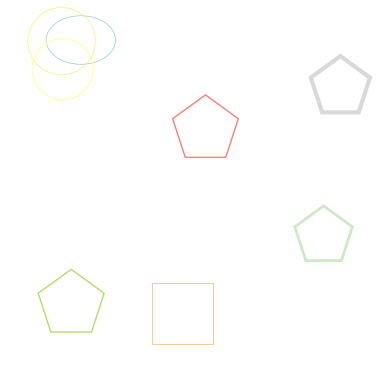[{"shape": "oval", "thickness": 0.5, "radius": 0.45, "center": [0.21, 0.896]}, {"shape": "circle", "thickness": 1, "radius": 0.4, "center": [0.163, 0.82]}, {"shape": "pentagon", "thickness": 1, "radius": 0.45, "center": [0.534, 0.664]}, {"shape": "square", "thickness": 0.5, "radius": 0.4, "center": [0.474, 0.186]}, {"shape": "pentagon", "thickness": 1, "radius": 0.45, "center": [0.185, 0.21]}, {"shape": "pentagon", "thickness": 3, "radius": 0.4, "center": [0.884, 0.773]}, {"shape": "pentagon", "thickness": 2, "radius": 0.39, "center": [0.841, 0.387]}, {"shape": "circle", "thickness": 0.5, "radius": 0.44, "center": [0.16, 0.893]}]